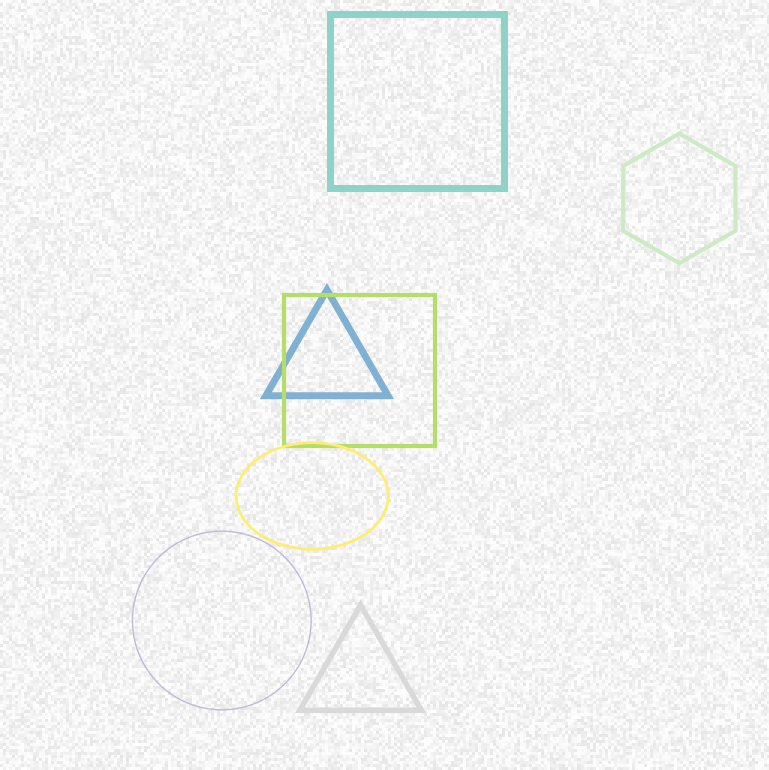[{"shape": "square", "thickness": 2.5, "radius": 0.56, "center": [0.542, 0.868]}, {"shape": "circle", "thickness": 0.5, "radius": 0.58, "center": [0.288, 0.194]}, {"shape": "triangle", "thickness": 2.5, "radius": 0.46, "center": [0.425, 0.532]}, {"shape": "square", "thickness": 1.5, "radius": 0.49, "center": [0.467, 0.519]}, {"shape": "triangle", "thickness": 2, "radius": 0.46, "center": [0.468, 0.123]}, {"shape": "hexagon", "thickness": 1.5, "radius": 0.42, "center": [0.882, 0.742]}, {"shape": "oval", "thickness": 1, "radius": 0.49, "center": [0.405, 0.356]}]